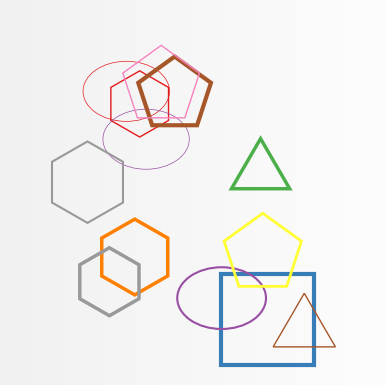[{"shape": "oval", "thickness": 0.5, "radius": 0.56, "center": [0.326, 0.763]}, {"shape": "hexagon", "thickness": 1, "radius": 0.43, "center": [0.361, 0.73]}, {"shape": "square", "thickness": 3, "radius": 0.6, "center": [0.69, 0.17]}, {"shape": "triangle", "thickness": 2.5, "radius": 0.43, "center": [0.672, 0.553]}, {"shape": "oval", "thickness": 0.5, "radius": 0.56, "center": [0.377, 0.638]}, {"shape": "oval", "thickness": 1.5, "radius": 0.57, "center": [0.572, 0.226]}, {"shape": "hexagon", "thickness": 2.5, "radius": 0.49, "center": [0.348, 0.332]}, {"shape": "pentagon", "thickness": 2, "radius": 0.52, "center": [0.678, 0.341]}, {"shape": "triangle", "thickness": 1, "radius": 0.46, "center": [0.785, 0.145]}, {"shape": "pentagon", "thickness": 3, "radius": 0.49, "center": [0.451, 0.754]}, {"shape": "pentagon", "thickness": 1, "radius": 0.52, "center": [0.416, 0.778]}, {"shape": "hexagon", "thickness": 1.5, "radius": 0.53, "center": [0.226, 0.527]}, {"shape": "hexagon", "thickness": 2.5, "radius": 0.44, "center": [0.282, 0.268]}]